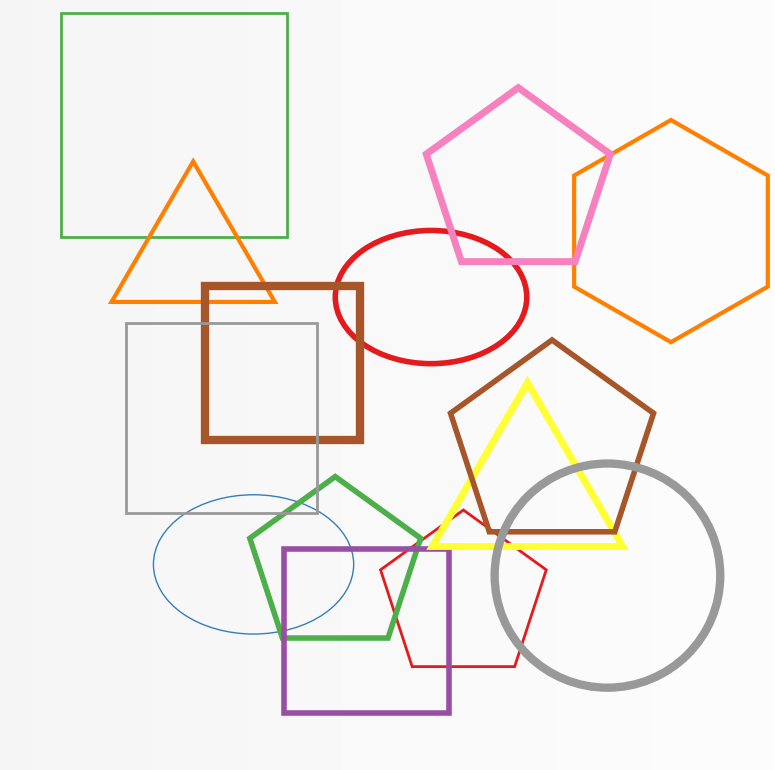[{"shape": "pentagon", "thickness": 1, "radius": 0.56, "center": [0.598, 0.225]}, {"shape": "oval", "thickness": 2, "radius": 0.62, "center": [0.556, 0.614]}, {"shape": "oval", "thickness": 0.5, "radius": 0.65, "center": [0.327, 0.267]}, {"shape": "square", "thickness": 1, "radius": 0.73, "center": [0.224, 0.838]}, {"shape": "pentagon", "thickness": 2, "radius": 0.58, "center": [0.433, 0.265]}, {"shape": "square", "thickness": 2, "radius": 0.53, "center": [0.473, 0.181]}, {"shape": "triangle", "thickness": 1.5, "radius": 0.61, "center": [0.249, 0.669]}, {"shape": "hexagon", "thickness": 1.5, "radius": 0.72, "center": [0.866, 0.7]}, {"shape": "triangle", "thickness": 2.5, "radius": 0.71, "center": [0.681, 0.361]}, {"shape": "pentagon", "thickness": 2, "radius": 0.69, "center": [0.712, 0.421]}, {"shape": "square", "thickness": 3, "radius": 0.5, "center": [0.365, 0.529]}, {"shape": "pentagon", "thickness": 2.5, "radius": 0.62, "center": [0.669, 0.761]}, {"shape": "square", "thickness": 1, "radius": 0.62, "center": [0.285, 0.457]}, {"shape": "circle", "thickness": 3, "radius": 0.73, "center": [0.784, 0.252]}]